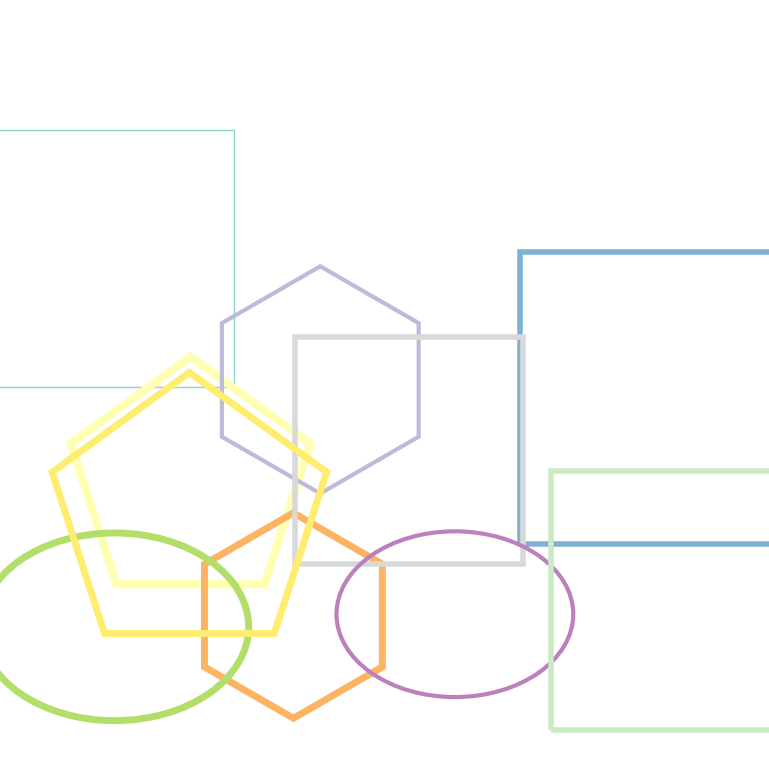[{"shape": "square", "thickness": 0.5, "radius": 0.83, "center": [0.138, 0.664]}, {"shape": "pentagon", "thickness": 3, "radius": 0.82, "center": [0.247, 0.373]}, {"shape": "hexagon", "thickness": 1.5, "radius": 0.74, "center": [0.416, 0.507]}, {"shape": "square", "thickness": 2, "radius": 0.95, "center": [0.865, 0.483]}, {"shape": "hexagon", "thickness": 2.5, "radius": 0.67, "center": [0.381, 0.201]}, {"shape": "oval", "thickness": 2.5, "radius": 0.87, "center": [0.149, 0.186]}, {"shape": "square", "thickness": 2, "radius": 0.74, "center": [0.531, 0.415]}, {"shape": "oval", "thickness": 1.5, "radius": 0.77, "center": [0.591, 0.202]}, {"shape": "square", "thickness": 2, "radius": 0.84, "center": [0.884, 0.22]}, {"shape": "pentagon", "thickness": 2.5, "radius": 0.94, "center": [0.246, 0.329]}]